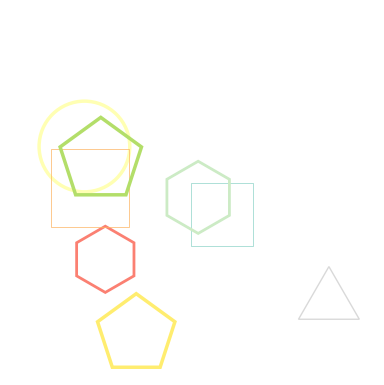[{"shape": "square", "thickness": 0.5, "radius": 0.4, "center": [0.576, 0.443]}, {"shape": "circle", "thickness": 2.5, "radius": 0.59, "center": [0.219, 0.619]}, {"shape": "hexagon", "thickness": 2, "radius": 0.43, "center": [0.274, 0.326]}, {"shape": "square", "thickness": 0.5, "radius": 0.51, "center": [0.233, 0.511]}, {"shape": "pentagon", "thickness": 2.5, "radius": 0.56, "center": [0.262, 0.584]}, {"shape": "triangle", "thickness": 1, "radius": 0.46, "center": [0.854, 0.216]}, {"shape": "hexagon", "thickness": 2, "radius": 0.47, "center": [0.515, 0.487]}, {"shape": "pentagon", "thickness": 2.5, "radius": 0.53, "center": [0.354, 0.132]}]